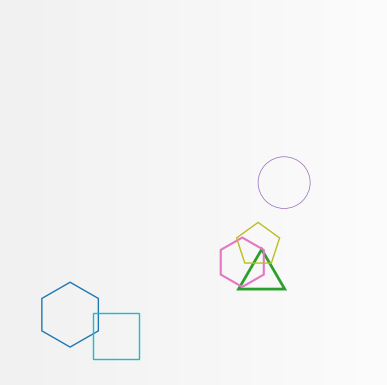[{"shape": "hexagon", "thickness": 1, "radius": 0.42, "center": [0.181, 0.183]}, {"shape": "triangle", "thickness": 2, "radius": 0.34, "center": [0.675, 0.284]}, {"shape": "circle", "thickness": 0.5, "radius": 0.34, "center": [0.733, 0.526]}, {"shape": "hexagon", "thickness": 1.5, "radius": 0.32, "center": [0.625, 0.319]}, {"shape": "pentagon", "thickness": 1, "radius": 0.29, "center": [0.666, 0.364]}, {"shape": "square", "thickness": 1, "radius": 0.3, "center": [0.299, 0.126]}]